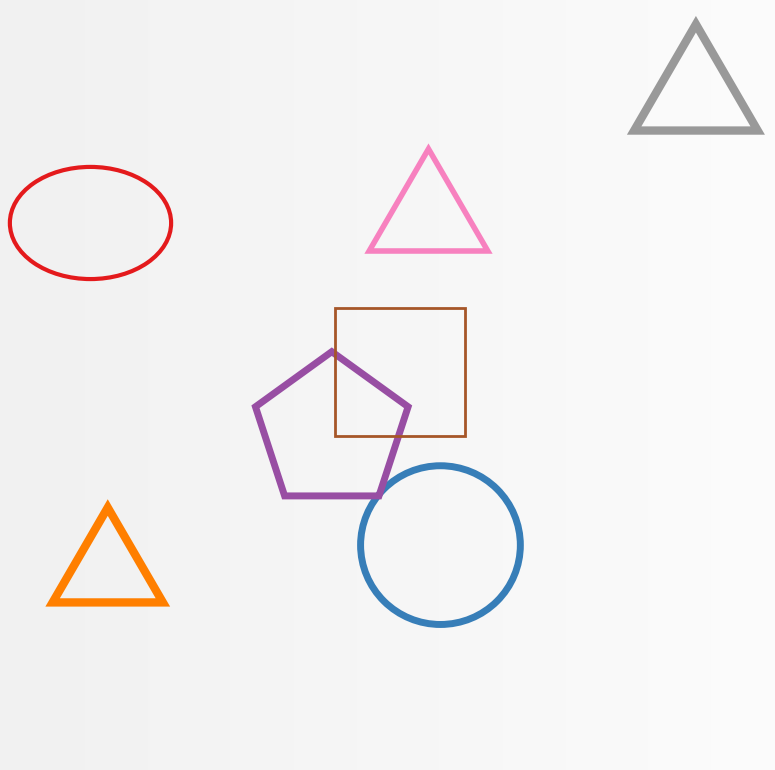[{"shape": "oval", "thickness": 1.5, "radius": 0.52, "center": [0.117, 0.71]}, {"shape": "circle", "thickness": 2.5, "radius": 0.52, "center": [0.568, 0.292]}, {"shape": "pentagon", "thickness": 2.5, "radius": 0.52, "center": [0.428, 0.44]}, {"shape": "triangle", "thickness": 3, "radius": 0.41, "center": [0.139, 0.259]}, {"shape": "square", "thickness": 1, "radius": 0.42, "center": [0.516, 0.517]}, {"shape": "triangle", "thickness": 2, "radius": 0.44, "center": [0.553, 0.718]}, {"shape": "triangle", "thickness": 3, "radius": 0.46, "center": [0.898, 0.876]}]